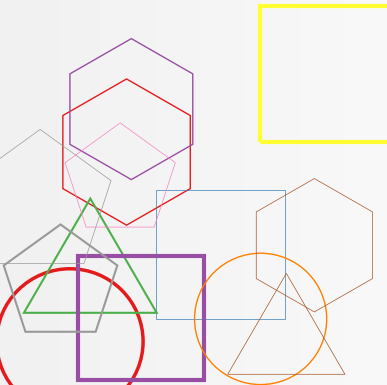[{"shape": "circle", "thickness": 2.5, "radius": 0.94, "center": [0.18, 0.113]}, {"shape": "hexagon", "thickness": 1, "radius": 0.95, "center": [0.327, 0.605]}, {"shape": "square", "thickness": 0.5, "radius": 0.84, "center": [0.569, 0.338]}, {"shape": "triangle", "thickness": 1.5, "radius": 0.99, "center": [0.233, 0.286]}, {"shape": "hexagon", "thickness": 1, "radius": 0.92, "center": [0.339, 0.717]}, {"shape": "square", "thickness": 3, "radius": 0.81, "center": [0.363, 0.174]}, {"shape": "circle", "thickness": 1, "radius": 0.85, "center": [0.673, 0.172]}, {"shape": "square", "thickness": 3, "radius": 0.89, "center": [0.848, 0.808]}, {"shape": "triangle", "thickness": 0.5, "radius": 0.87, "center": [0.739, 0.115]}, {"shape": "hexagon", "thickness": 0.5, "radius": 0.87, "center": [0.811, 0.363]}, {"shape": "pentagon", "thickness": 0.5, "radius": 0.75, "center": [0.31, 0.531]}, {"shape": "pentagon", "thickness": 1.5, "radius": 0.77, "center": [0.156, 0.263]}, {"shape": "pentagon", "thickness": 0.5, "radius": 0.96, "center": [0.104, 0.471]}]